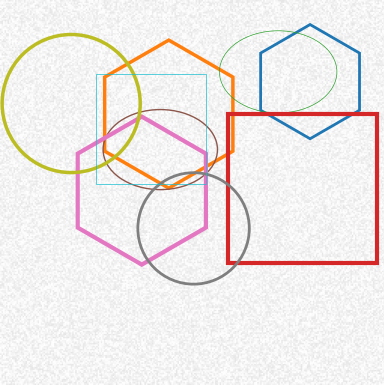[{"shape": "hexagon", "thickness": 2, "radius": 0.74, "center": [0.805, 0.788]}, {"shape": "hexagon", "thickness": 2.5, "radius": 0.96, "center": [0.438, 0.704]}, {"shape": "oval", "thickness": 0.5, "radius": 0.76, "center": [0.723, 0.813]}, {"shape": "square", "thickness": 3, "radius": 0.97, "center": [0.786, 0.51]}, {"shape": "oval", "thickness": 1, "radius": 0.74, "center": [0.416, 0.611]}, {"shape": "hexagon", "thickness": 3, "radius": 0.96, "center": [0.368, 0.505]}, {"shape": "circle", "thickness": 2, "radius": 0.72, "center": [0.503, 0.407]}, {"shape": "circle", "thickness": 2.5, "radius": 0.9, "center": [0.185, 0.731]}, {"shape": "square", "thickness": 0.5, "radius": 0.72, "center": [0.392, 0.665]}]